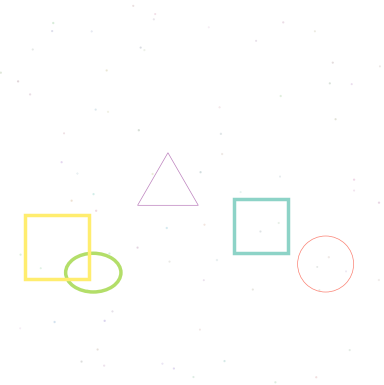[{"shape": "square", "thickness": 2.5, "radius": 0.35, "center": [0.678, 0.413]}, {"shape": "circle", "thickness": 0.5, "radius": 0.36, "center": [0.846, 0.314]}, {"shape": "oval", "thickness": 2.5, "radius": 0.36, "center": [0.242, 0.292]}, {"shape": "triangle", "thickness": 0.5, "radius": 0.46, "center": [0.436, 0.512]}, {"shape": "square", "thickness": 2.5, "radius": 0.42, "center": [0.148, 0.359]}]